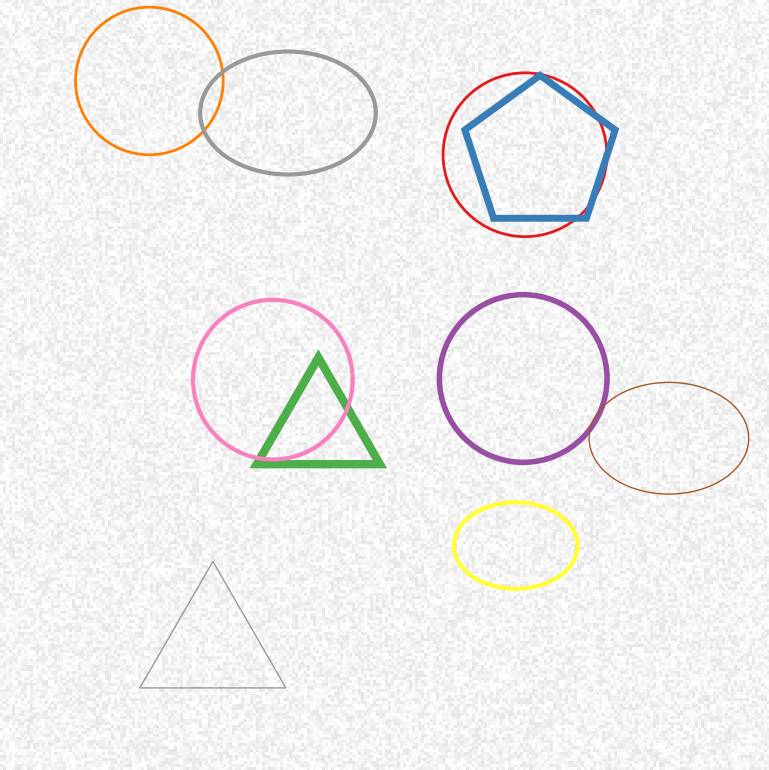[{"shape": "circle", "thickness": 1, "radius": 0.53, "center": [0.682, 0.799]}, {"shape": "pentagon", "thickness": 2.5, "radius": 0.51, "center": [0.701, 0.8]}, {"shape": "triangle", "thickness": 3, "radius": 0.46, "center": [0.413, 0.443]}, {"shape": "circle", "thickness": 2, "radius": 0.54, "center": [0.68, 0.508]}, {"shape": "circle", "thickness": 1, "radius": 0.48, "center": [0.194, 0.895]}, {"shape": "oval", "thickness": 1.5, "radius": 0.4, "center": [0.67, 0.291]}, {"shape": "oval", "thickness": 0.5, "radius": 0.52, "center": [0.869, 0.431]}, {"shape": "circle", "thickness": 1.5, "radius": 0.52, "center": [0.354, 0.507]}, {"shape": "triangle", "thickness": 0.5, "radius": 0.55, "center": [0.276, 0.161]}, {"shape": "oval", "thickness": 1.5, "radius": 0.57, "center": [0.374, 0.853]}]